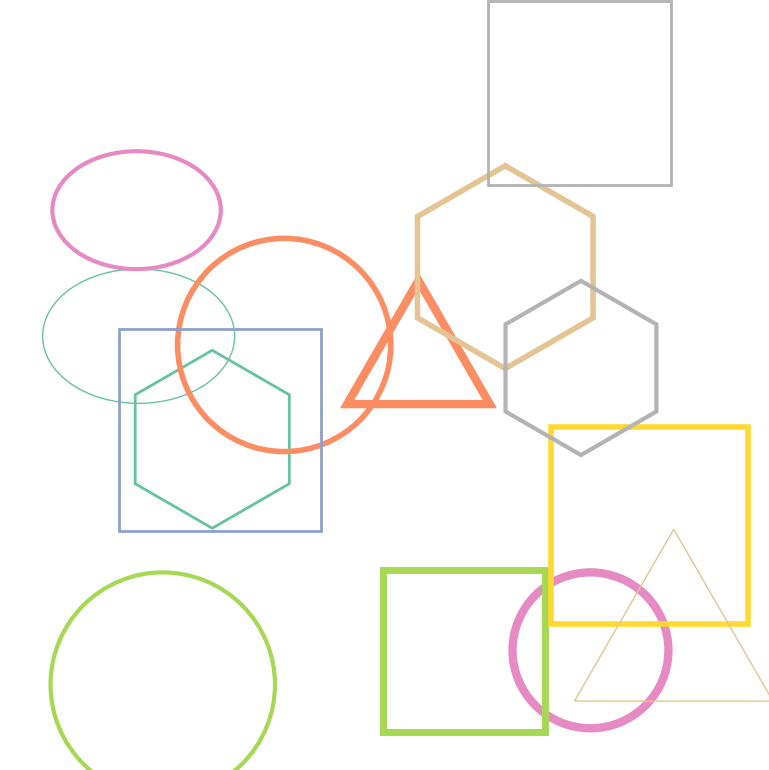[{"shape": "hexagon", "thickness": 1, "radius": 0.58, "center": [0.276, 0.43]}, {"shape": "oval", "thickness": 0.5, "radius": 0.62, "center": [0.18, 0.563]}, {"shape": "circle", "thickness": 2, "radius": 0.69, "center": [0.369, 0.552]}, {"shape": "triangle", "thickness": 3, "radius": 0.53, "center": [0.543, 0.529]}, {"shape": "square", "thickness": 1, "radius": 0.65, "center": [0.286, 0.442]}, {"shape": "oval", "thickness": 1.5, "radius": 0.55, "center": [0.177, 0.727]}, {"shape": "circle", "thickness": 3, "radius": 0.51, "center": [0.767, 0.155]}, {"shape": "circle", "thickness": 1.5, "radius": 0.73, "center": [0.211, 0.111]}, {"shape": "square", "thickness": 2.5, "radius": 0.53, "center": [0.602, 0.154]}, {"shape": "square", "thickness": 2, "radius": 0.64, "center": [0.843, 0.318]}, {"shape": "hexagon", "thickness": 2, "radius": 0.66, "center": [0.656, 0.653]}, {"shape": "triangle", "thickness": 0.5, "radius": 0.74, "center": [0.875, 0.164]}, {"shape": "hexagon", "thickness": 1.5, "radius": 0.57, "center": [0.754, 0.522]}, {"shape": "square", "thickness": 1, "radius": 0.6, "center": [0.753, 0.879]}]